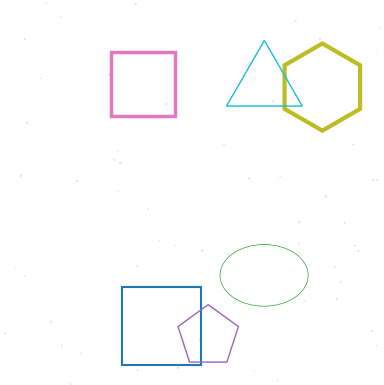[{"shape": "square", "thickness": 1.5, "radius": 0.51, "center": [0.419, 0.153]}, {"shape": "oval", "thickness": 0.5, "radius": 0.57, "center": [0.686, 0.285]}, {"shape": "pentagon", "thickness": 1, "radius": 0.41, "center": [0.541, 0.126]}, {"shape": "square", "thickness": 2.5, "radius": 0.41, "center": [0.372, 0.782]}, {"shape": "hexagon", "thickness": 3, "radius": 0.57, "center": [0.837, 0.774]}, {"shape": "triangle", "thickness": 1, "radius": 0.57, "center": [0.687, 0.781]}]